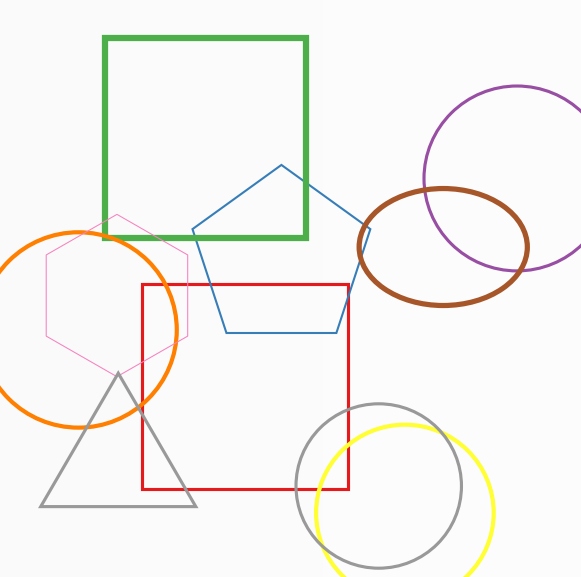[{"shape": "square", "thickness": 1.5, "radius": 0.89, "center": [0.422, 0.33]}, {"shape": "pentagon", "thickness": 1, "radius": 0.8, "center": [0.484, 0.553]}, {"shape": "square", "thickness": 3, "radius": 0.86, "center": [0.354, 0.761]}, {"shape": "circle", "thickness": 1.5, "radius": 0.8, "center": [0.89, 0.69]}, {"shape": "circle", "thickness": 2, "radius": 0.85, "center": [0.135, 0.428]}, {"shape": "circle", "thickness": 2, "radius": 0.76, "center": [0.697, 0.111]}, {"shape": "oval", "thickness": 2.5, "radius": 0.72, "center": [0.763, 0.571]}, {"shape": "hexagon", "thickness": 0.5, "radius": 0.7, "center": [0.201, 0.487]}, {"shape": "circle", "thickness": 1.5, "radius": 0.71, "center": [0.652, 0.158]}, {"shape": "triangle", "thickness": 1.5, "radius": 0.77, "center": [0.203, 0.199]}]